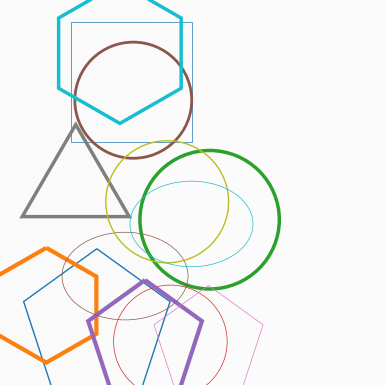[{"shape": "square", "thickness": 0.5, "radius": 0.78, "center": [0.339, 0.787]}, {"shape": "pentagon", "thickness": 1, "radius": 0.99, "center": [0.25, 0.155]}, {"shape": "hexagon", "thickness": 3, "radius": 0.75, "center": [0.12, 0.207]}, {"shape": "circle", "thickness": 2.5, "radius": 0.9, "center": [0.541, 0.429]}, {"shape": "circle", "thickness": 0.5, "radius": 0.73, "center": [0.44, 0.113]}, {"shape": "pentagon", "thickness": 3, "radius": 0.77, "center": [0.374, 0.118]}, {"shape": "oval", "thickness": 0.5, "radius": 0.81, "center": [0.323, 0.283]}, {"shape": "circle", "thickness": 2, "radius": 0.75, "center": [0.344, 0.74]}, {"shape": "pentagon", "thickness": 0.5, "radius": 0.74, "center": [0.538, 0.111]}, {"shape": "triangle", "thickness": 2.5, "radius": 0.8, "center": [0.195, 0.517]}, {"shape": "circle", "thickness": 1, "radius": 0.79, "center": [0.431, 0.476]}, {"shape": "hexagon", "thickness": 2.5, "radius": 0.91, "center": [0.309, 0.862]}, {"shape": "oval", "thickness": 0.5, "radius": 0.79, "center": [0.494, 0.418]}]